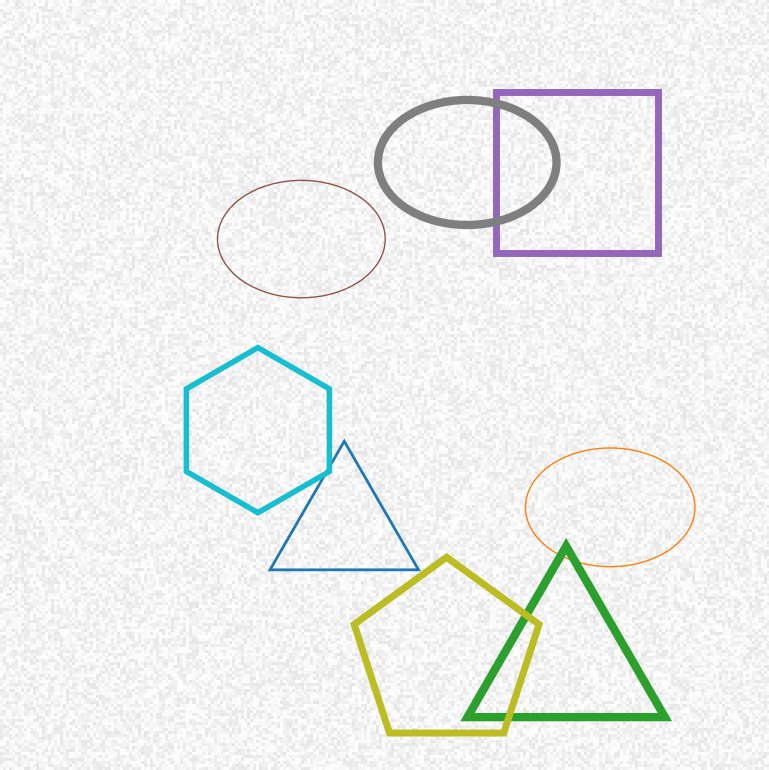[{"shape": "triangle", "thickness": 1, "radius": 0.56, "center": [0.447, 0.316]}, {"shape": "oval", "thickness": 0.5, "radius": 0.55, "center": [0.793, 0.341]}, {"shape": "triangle", "thickness": 3, "radius": 0.74, "center": [0.735, 0.143]}, {"shape": "square", "thickness": 2.5, "radius": 0.52, "center": [0.749, 0.776]}, {"shape": "oval", "thickness": 0.5, "radius": 0.54, "center": [0.391, 0.69]}, {"shape": "oval", "thickness": 3, "radius": 0.58, "center": [0.607, 0.789]}, {"shape": "pentagon", "thickness": 2.5, "radius": 0.63, "center": [0.58, 0.15]}, {"shape": "hexagon", "thickness": 2, "radius": 0.54, "center": [0.335, 0.441]}]